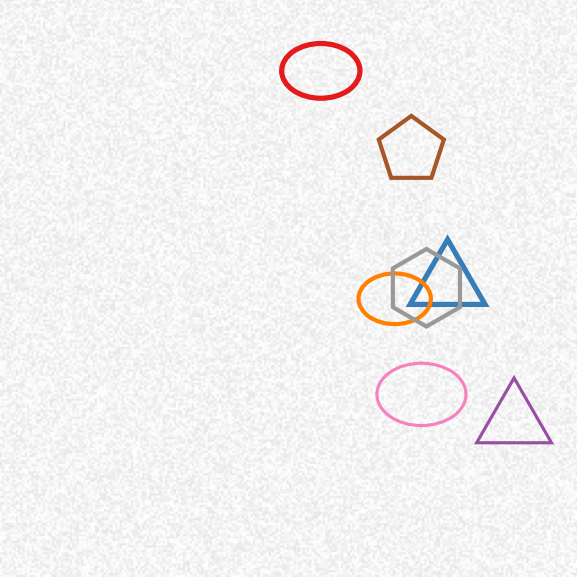[{"shape": "oval", "thickness": 2.5, "radius": 0.34, "center": [0.556, 0.876]}, {"shape": "triangle", "thickness": 2.5, "radius": 0.37, "center": [0.775, 0.509]}, {"shape": "triangle", "thickness": 1.5, "radius": 0.37, "center": [0.89, 0.27]}, {"shape": "oval", "thickness": 2, "radius": 0.31, "center": [0.683, 0.482]}, {"shape": "pentagon", "thickness": 2, "radius": 0.3, "center": [0.712, 0.739]}, {"shape": "oval", "thickness": 1.5, "radius": 0.39, "center": [0.73, 0.316]}, {"shape": "hexagon", "thickness": 2, "radius": 0.34, "center": [0.738, 0.501]}]